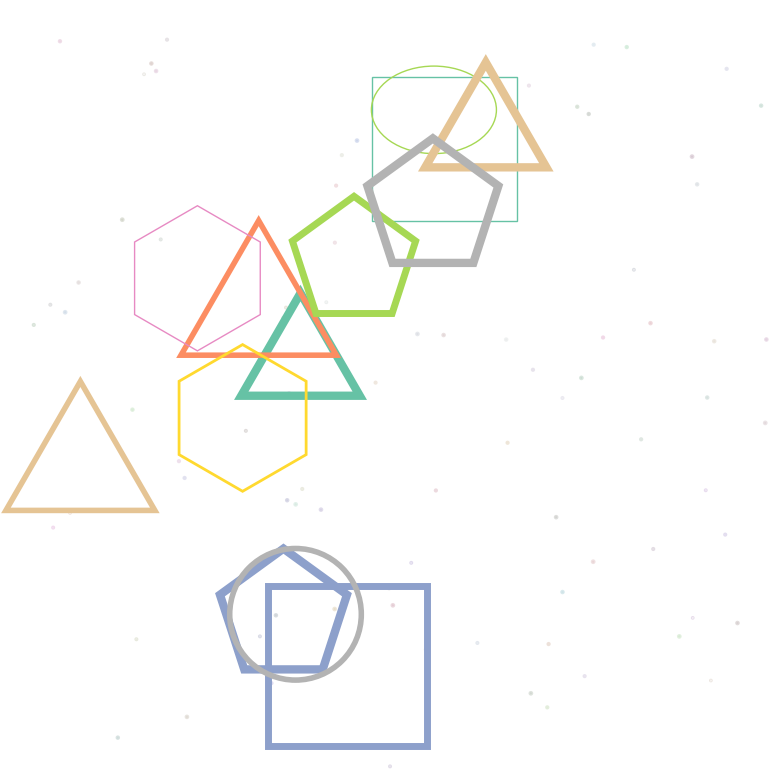[{"shape": "square", "thickness": 0.5, "radius": 0.47, "center": [0.577, 0.807]}, {"shape": "triangle", "thickness": 3, "radius": 0.44, "center": [0.39, 0.53]}, {"shape": "triangle", "thickness": 2, "radius": 0.58, "center": [0.336, 0.597]}, {"shape": "square", "thickness": 2.5, "radius": 0.52, "center": [0.451, 0.135]}, {"shape": "pentagon", "thickness": 3, "radius": 0.43, "center": [0.368, 0.201]}, {"shape": "hexagon", "thickness": 0.5, "radius": 0.47, "center": [0.256, 0.639]}, {"shape": "pentagon", "thickness": 2.5, "radius": 0.42, "center": [0.46, 0.661]}, {"shape": "oval", "thickness": 0.5, "radius": 0.41, "center": [0.564, 0.857]}, {"shape": "hexagon", "thickness": 1, "radius": 0.48, "center": [0.315, 0.457]}, {"shape": "triangle", "thickness": 3, "radius": 0.45, "center": [0.631, 0.828]}, {"shape": "triangle", "thickness": 2, "radius": 0.56, "center": [0.104, 0.393]}, {"shape": "circle", "thickness": 2, "radius": 0.43, "center": [0.384, 0.202]}, {"shape": "pentagon", "thickness": 3, "radius": 0.45, "center": [0.562, 0.731]}]